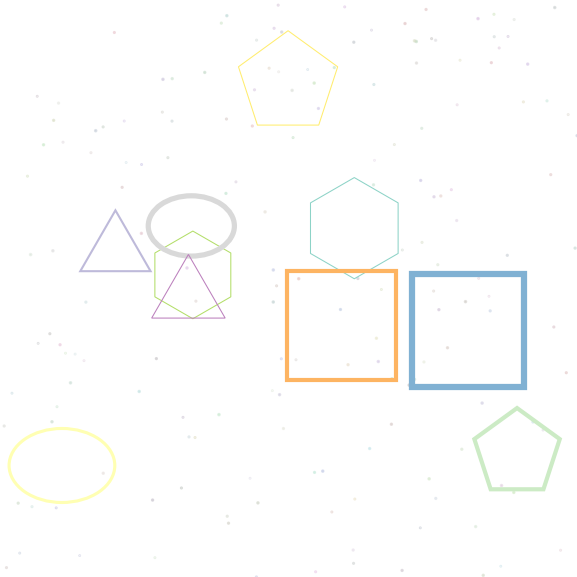[{"shape": "hexagon", "thickness": 0.5, "radius": 0.44, "center": [0.614, 0.604]}, {"shape": "oval", "thickness": 1.5, "radius": 0.46, "center": [0.107, 0.193]}, {"shape": "triangle", "thickness": 1, "radius": 0.35, "center": [0.2, 0.565]}, {"shape": "square", "thickness": 3, "radius": 0.49, "center": [0.81, 0.427]}, {"shape": "square", "thickness": 2, "radius": 0.47, "center": [0.592, 0.435]}, {"shape": "hexagon", "thickness": 0.5, "radius": 0.38, "center": [0.334, 0.523]}, {"shape": "oval", "thickness": 2.5, "radius": 0.37, "center": [0.331, 0.608]}, {"shape": "triangle", "thickness": 0.5, "radius": 0.37, "center": [0.326, 0.485]}, {"shape": "pentagon", "thickness": 2, "radius": 0.39, "center": [0.895, 0.215]}, {"shape": "pentagon", "thickness": 0.5, "radius": 0.45, "center": [0.499, 0.856]}]